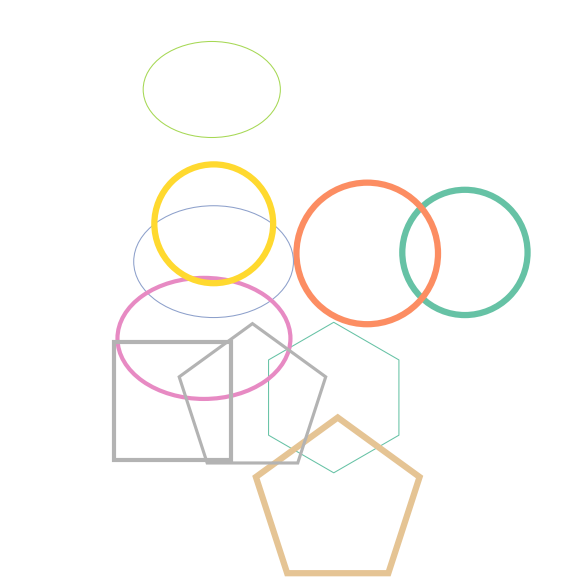[{"shape": "circle", "thickness": 3, "radius": 0.54, "center": [0.805, 0.562]}, {"shape": "hexagon", "thickness": 0.5, "radius": 0.65, "center": [0.578, 0.311]}, {"shape": "circle", "thickness": 3, "radius": 0.61, "center": [0.636, 0.56]}, {"shape": "oval", "thickness": 0.5, "radius": 0.69, "center": [0.37, 0.546]}, {"shape": "oval", "thickness": 2, "radius": 0.75, "center": [0.353, 0.413]}, {"shape": "oval", "thickness": 0.5, "radius": 0.59, "center": [0.367, 0.844]}, {"shape": "circle", "thickness": 3, "radius": 0.51, "center": [0.37, 0.612]}, {"shape": "pentagon", "thickness": 3, "radius": 0.75, "center": [0.585, 0.127]}, {"shape": "square", "thickness": 2, "radius": 0.51, "center": [0.298, 0.305]}, {"shape": "pentagon", "thickness": 1.5, "radius": 0.67, "center": [0.437, 0.305]}]